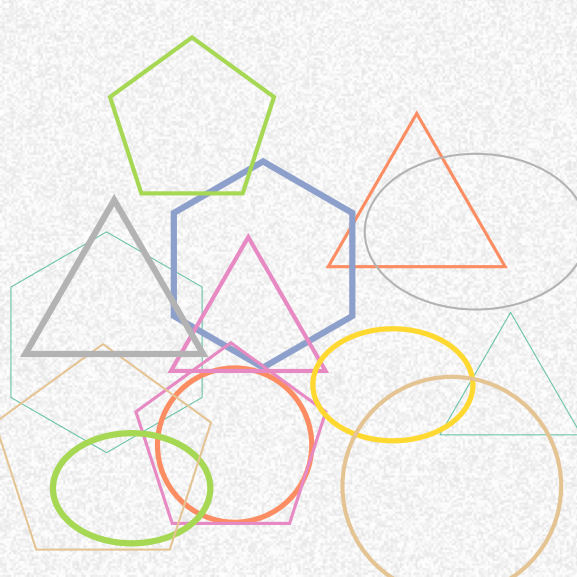[{"shape": "triangle", "thickness": 0.5, "radius": 0.71, "center": [0.884, 0.317]}, {"shape": "hexagon", "thickness": 0.5, "radius": 0.96, "center": [0.184, 0.406]}, {"shape": "triangle", "thickness": 1.5, "radius": 0.88, "center": [0.722, 0.626]}, {"shape": "circle", "thickness": 2.5, "radius": 0.67, "center": [0.406, 0.228]}, {"shape": "hexagon", "thickness": 3, "radius": 0.89, "center": [0.456, 0.541]}, {"shape": "triangle", "thickness": 2, "radius": 0.77, "center": [0.43, 0.434]}, {"shape": "pentagon", "thickness": 1.5, "radius": 0.86, "center": [0.4, 0.233]}, {"shape": "oval", "thickness": 3, "radius": 0.68, "center": [0.228, 0.154]}, {"shape": "pentagon", "thickness": 2, "radius": 0.75, "center": [0.333, 0.785]}, {"shape": "oval", "thickness": 2.5, "radius": 0.69, "center": [0.68, 0.333]}, {"shape": "circle", "thickness": 2, "radius": 0.95, "center": [0.782, 0.157]}, {"shape": "pentagon", "thickness": 1, "radius": 0.98, "center": [0.178, 0.207]}, {"shape": "triangle", "thickness": 3, "radius": 0.89, "center": [0.198, 0.475]}, {"shape": "oval", "thickness": 1, "radius": 0.96, "center": [0.824, 0.598]}]